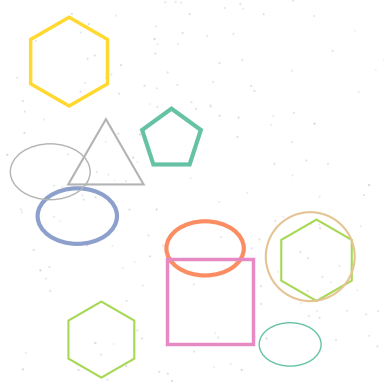[{"shape": "oval", "thickness": 1, "radius": 0.4, "center": [0.754, 0.105]}, {"shape": "pentagon", "thickness": 3, "radius": 0.4, "center": [0.445, 0.638]}, {"shape": "oval", "thickness": 3, "radius": 0.5, "center": [0.533, 0.355]}, {"shape": "oval", "thickness": 3, "radius": 0.52, "center": [0.201, 0.439]}, {"shape": "square", "thickness": 2.5, "radius": 0.55, "center": [0.545, 0.217]}, {"shape": "hexagon", "thickness": 1.5, "radius": 0.49, "center": [0.263, 0.118]}, {"shape": "hexagon", "thickness": 1.5, "radius": 0.53, "center": [0.822, 0.324]}, {"shape": "hexagon", "thickness": 2.5, "radius": 0.58, "center": [0.179, 0.84]}, {"shape": "circle", "thickness": 1.5, "radius": 0.58, "center": [0.806, 0.333]}, {"shape": "oval", "thickness": 1, "radius": 0.52, "center": [0.13, 0.554]}, {"shape": "triangle", "thickness": 1.5, "radius": 0.57, "center": [0.275, 0.577]}]